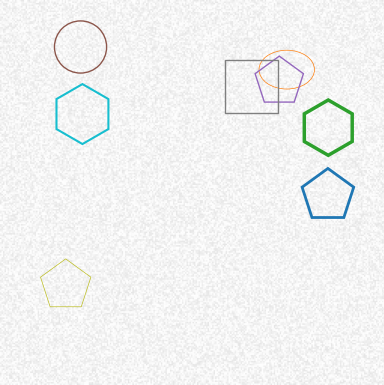[{"shape": "pentagon", "thickness": 2, "radius": 0.35, "center": [0.852, 0.492]}, {"shape": "oval", "thickness": 0.5, "radius": 0.36, "center": [0.745, 0.819]}, {"shape": "hexagon", "thickness": 2.5, "radius": 0.36, "center": [0.853, 0.668]}, {"shape": "pentagon", "thickness": 1, "radius": 0.33, "center": [0.725, 0.788]}, {"shape": "circle", "thickness": 1, "radius": 0.34, "center": [0.209, 0.878]}, {"shape": "square", "thickness": 1, "radius": 0.34, "center": [0.652, 0.775]}, {"shape": "pentagon", "thickness": 0.5, "radius": 0.34, "center": [0.171, 0.259]}, {"shape": "hexagon", "thickness": 1.5, "radius": 0.39, "center": [0.214, 0.704]}]